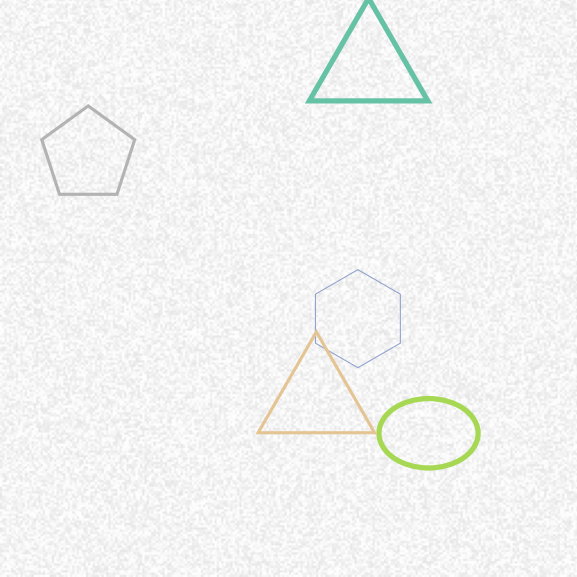[{"shape": "triangle", "thickness": 2.5, "radius": 0.59, "center": [0.638, 0.884]}, {"shape": "hexagon", "thickness": 0.5, "radius": 0.42, "center": [0.62, 0.447]}, {"shape": "oval", "thickness": 2.5, "radius": 0.43, "center": [0.742, 0.249]}, {"shape": "triangle", "thickness": 1.5, "radius": 0.58, "center": [0.548, 0.308]}, {"shape": "pentagon", "thickness": 1.5, "radius": 0.42, "center": [0.153, 0.731]}]